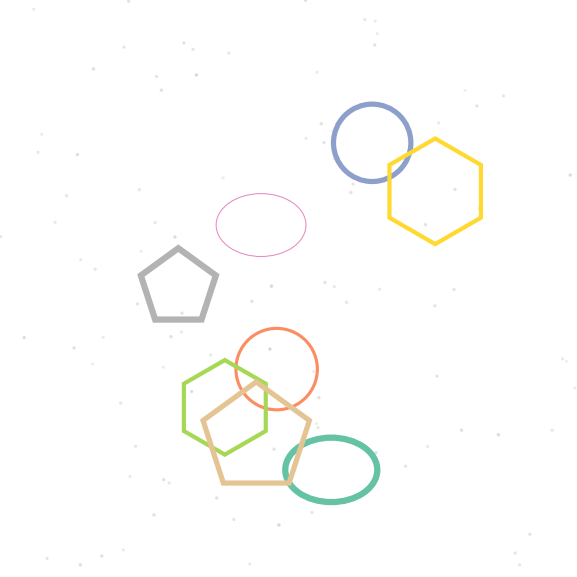[{"shape": "oval", "thickness": 3, "radius": 0.4, "center": [0.574, 0.186]}, {"shape": "circle", "thickness": 1.5, "radius": 0.35, "center": [0.479, 0.36]}, {"shape": "circle", "thickness": 2.5, "radius": 0.33, "center": [0.644, 0.752]}, {"shape": "oval", "thickness": 0.5, "radius": 0.39, "center": [0.452, 0.609]}, {"shape": "hexagon", "thickness": 2, "radius": 0.41, "center": [0.389, 0.294]}, {"shape": "hexagon", "thickness": 2, "radius": 0.46, "center": [0.754, 0.668]}, {"shape": "pentagon", "thickness": 2.5, "radius": 0.48, "center": [0.444, 0.241]}, {"shape": "pentagon", "thickness": 3, "radius": 0.34, "center": [0.309, 0.501]}]